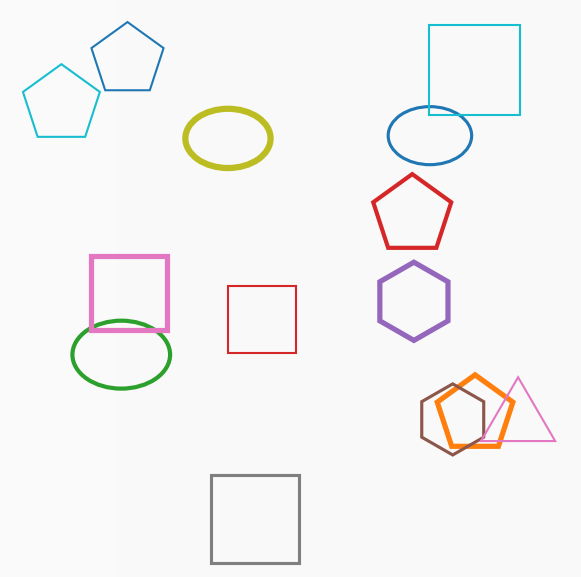[{"shape": "pentagon", "thickness": 1, "radius": 0.33, "center": [0.219, 0.896]}, {"shape": "oval", "thickness": 1.5, "radius": 0.36, "center": [0.74, 0.764]}, {"shape": "pentagon", "thickness": 2.5, "radius": 0.34, "center": [0.817, 0.282]}, {"shape": "oval", "thickness": 2, "radius": 0.42, "center": [0.209, 0.385]}, {"shape": "pentagon", "thickness": 2, "radius": 0.35, "center": [0.709, 0.627]}, {"shape": "square", "thickness": 1, "radius": 0.29, "center": [0.451, 0.445]}, {"shape": "hexagon", "thickness": 2.5, "radius": 0.34, "center": [0.712, 0.477]}, {"shape": "hexagon", "thickness": 1.5, "radius": 0.31, "center": [0.779, 0.273]}, {"shape": "triangle", "thickness": 1, "radius": 0.37, "center": [0.891, 0.272]}, {"shape": "square", "thickness": 2.5, "radius": 0.32, "center": [0.222, 0.492]}, {"shape": "square", "thickness": 1.5, "radius": 0.38, "center": [0.439, 0.1]}, {"shape": "oval", "thickness": 3, "radius": 0.37, "center": [0.392, 0.759]}, {"shape": "pentagon", "thickness": 1, "radius": 0.35, "center": [0.106, 0.818]}, {"shape": "square", "thickness": 1, "radius": 0.39, "center": [0.816, 0.878]}]